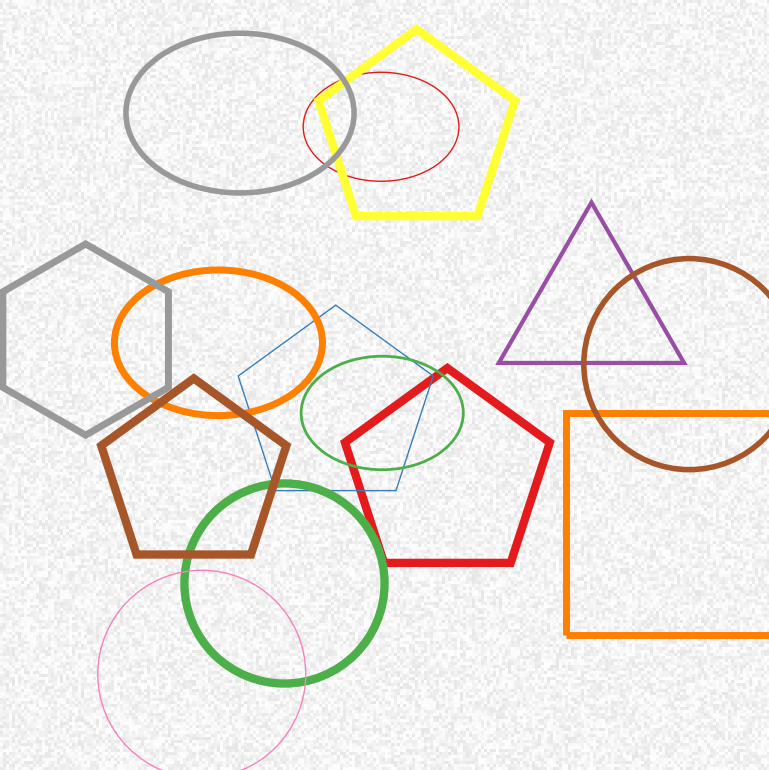[{"shape": "oval", "thickness": 0.5, "radius": 0.51, "center": [0.495, 0.835]}, {"shape": "pentagon", "thickness": 3, "radius": 0.7, "center": [0.581, 0.382]}, {"shape": "pentagon", "thickness": 0.5, "radius": 0.67, "center": [0.436, 0.471]}, {"shape": "circle", "thickness": 3, "radius": 0.65, "center": [0.369, 0.242]}, {"shape": "oval", "thickness": 1, "radius": 0.53, "center": [0.496, 0.464]}, {"shape": "triangle", "thickness": 1.5, "radius": 0.69, "center": [0.768, 0.598]}, {"shape": "oval", "thickness": 2.5, "radius": 0.68, "center": [0.284, 0.555]}, {"shape": "square", "thickness": 2.5, "radius": 0.72, "center": [0.88, 0.32]}, {"shape": "pentagon", "thickness": 3, "radius": 0.67, "center": [0.541, 0.828]}, {"shape": "pentagon", "thickness": 3, "radius": 0.63, "center": [0.252, 0.382]}, {"shape": "circle", "thickness": 2, "radius": 0.69, "center": [0.895, 0.527]}, {"shape": "circle", "thickness": 0.5, "radius": 0.68, "center": [0.262, 0.124]}, {"shape": "oval", "thickness": 2, "radius": 0.74, "center": [0.312, 0.853]}, {"shape": "hexagon", "thickness": 2.5, "radius": 0.62, "center": [0.111, 0.559]}]